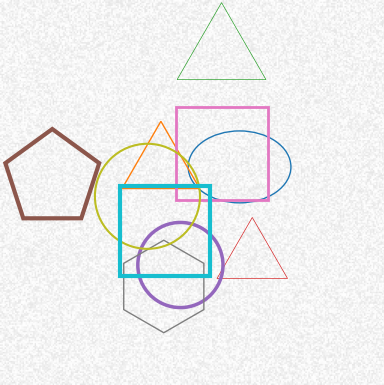[{"shape": "oval", "thickness": 1, "radius": 0.67, "center": [0.622, 0.567]}, {"shape": "triangle", "thickness": 1, "radius": 0.58, "center": [0.418, 0.569]}, {"shape": "triangle", "thickness": 0.5, "radius": 0.67, "center": [0.575, 0.86]}, {"shape": "triangle", "thickness": 0.5, "radius": 0.53, "center": [0.655, 0.329]}, {"shape": "circle", "thickness": 2.5, "radius": 0.55, "center": [0.469, 0.312]}, {"shape": "pentagon", "thickness": 3, "radius": 0.64, "center": [0.136, 0.537]}, {"shape": "square", "thickness": 2, "radius": 0.6, "center": [0.577, 0.602]}, {"shape": "hexagon", "thickness": 1, "radius": 0.6, "center": [0.425, 0.256]}, {"shape": "circle", "thickness": 1.5, "radius": 0.68, "center": [0.383, 0.49]}, {"shape": "square", "thickness": 3, "radius": 0.59, "center": [0.428, 0.401]}]